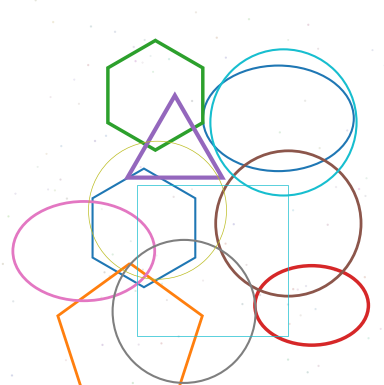[{"shape": "oval", "thickness": 1.5, "radius": 0.98, "center": [0.723, 0.693]}, {"shape": "hexagon", "thickness": 1.5, "radius": 0.77, "center": [0.374, 0.408]}, {"shape": "pentagon", "thickness": 2, "radius": 0.99, "center": [0.338, 0.119]}, {"shape": "hexagon", "thickness": 2.5, "radius": 0.71, "center": [0.403, 0.753]}, {"shape": "oval", "thickness": 2.5, "radius": 0.74, "center": [0.809, 0.207]}, {"shape": "triangle", "thickness": 3, "radius": 0.71, "center": [0.454, 0.61]}, {"shape": "circle", "thickness": 2, "radius": 0.94, "center": [0.749, 0.42]}, {"shape": "oval", "thickness": 2, "radius": 0.92, "center": [0.218, 0.348]}, {"shape": "circle", "thickness": 1.5, "radius": 0.93, "center": [0.478, 0.191]}, {"shape": "circle", "thickness": 0.5, "radius": 0.9, "center": [0.409, 0.454]}, {"shape": "circle", "thickness": 1.5, "radius": 0.95, "center": [0.736, 0.682]}, {"shape": "square", "thickness": 0.5, "radius": 0.98, "center": [0.551, 0.324]}]